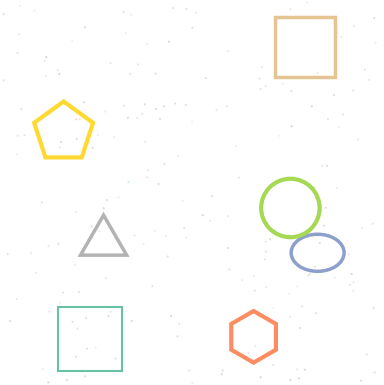[{"shape": "square", "thickness": 1.5, "radius": 0.42, "center": [0.233, 0.118]}, {"shape": "hexagon", "thickness": 3, "radius": 0.34, "center": [0.659, 0.125]}, {"shape": "oval", "thickness": 2.5, "radius": 0.34, "center": [0.825, 0.343]}, {"shape": "circle", "thickness": 3, "radius": 0.38, "center": [0.754, 0.46]}, {"shape": "pentagon", "thickness": 3, "radius": 0.4, "center": [0.165, 0.656]}, {"shape": "square", "thickness": 2.5, "radius": 0.39, "center": [0.792, 0.879]}, {"shape": "triangle", "thickness": 2.5, "radius": 0.35, "center": [0.269, 0.372]}]